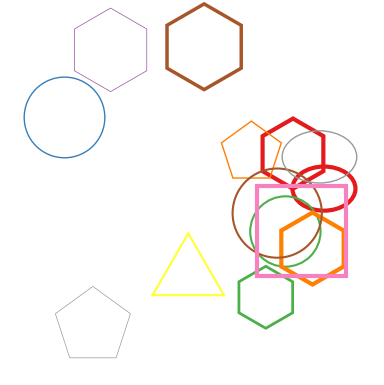[{"shape": "hexagon", "thickness": 3, "radius": 0.46, "center": [0.761, 0.601]}, {"shape": "oval", "thickness": 3, "radius": 0.41, "center": [0.841, 0.51]}, {"shape": "circle", "thickness": 1, "radius": 0.52, "center": [0.168, 0.695]}, {"shape": "hexagon", "thickness": 2, "radius": 0.4, "center": [0.69, 0.228]}, {"shape": "circle", "thickness": 1.5, "radius": 0.46, "center": [0.741, 0.399]}, {"shape": "hexagon", "thickness": 0.5, "radius": 0.54, "center": [0.287, 0.871]}, {"shape": "pentagon", "thickness": 1, "radius": 0.41, "center": [0.653, 0.604]}, {"shape": "hexagon", "thickness": 3, "radius": 0.47, "center": [0.812, 0.354]}, {"shape": "triangle", "thickness": 1.5, "radius": 0.54, "center": [0.489, 0.287]}, {"shape": "hexagon", "thickness": 2.5, "radius": 0.56, "center": [0.53, 0.879]}, {"shape": "circle", "thickness": 1.5, "radius": 0.58, "center": [0.72, 0.446]}, {"shape": "square", "thickness": 3, "radius": 0.58, "center": [0.783, 0.399]}, {"shape": "oval", "thickness": 1, "radius": 0.48, "center": [0.83, 0.592]}, {"shape": "pentagon", "thickness": 0.5, "radius": 0.51, "center": [0.241, 0.154]}]